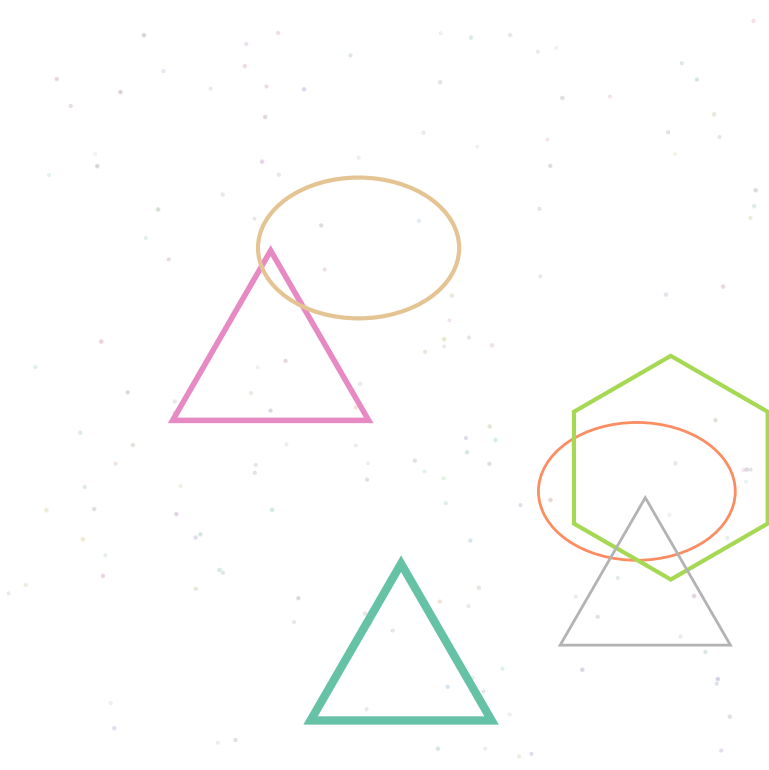[{"shape": "triangle", "thickness": 3, "radius": 0.68, "center": [0.521, 0.132]}, {"shape": "oval", "thickness": 1, "radius": 0.64, "center": [0.827, 0.362]}, {"shape": "triangle", "thickness": 2, "radius": 0.73, "center": [0.352, 0.528]}, {"shape": "hexagon", "thickness": 1.5, "radius": 0.73, "center": [0.871, 0.393]}, {"shape": "oval", "thickness": 1.5, "radius": 0.65, "center": [0.466, 0.678]}, {"shape": "triangle", "thickness": 1, "radius": 0.64, "center": [0.838, 0.226]}]